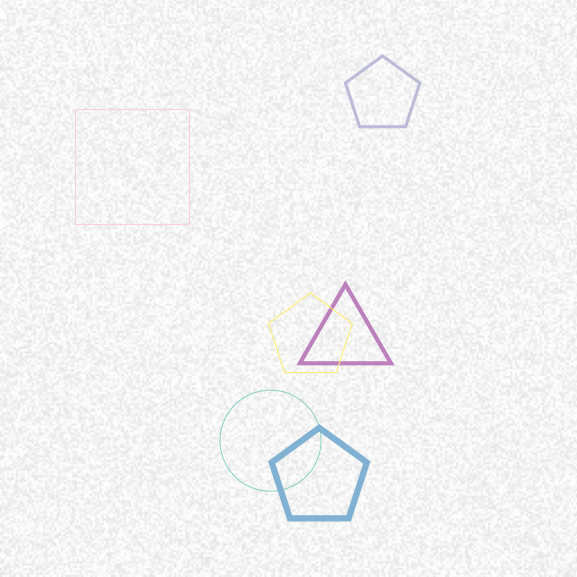[{"shape": "circle", "thickness": 0.5, "radius": 0.44, "center": [0.468, 0.236]}, {"shape": "pentagon", "thickness": 1.5, "radius": 0.34, "center": [0.663, 0.834]}, {"shape": "pentagon", "thickness": 3, "radius": 0.43, "center": [0.553, 0.172]}, {"shape": "square", "thickness": 0.5, "radius": 0.5, "center": [0.229, 0.711]}, {"shape": "triangle", "thickness": 2, "radius": 0.46, "center": [0.598, 0.416]}, {"shape": "pentagon", "thickness": 0.5, "radius": 0.38, "center": [0.538, 0.416]}]